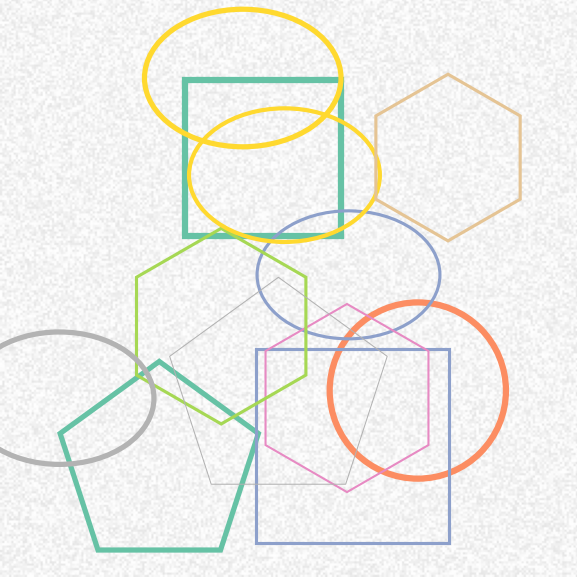[{"shape": "pentagon", "thickness": 2.5, "radius": 0.9, "center": [0.276, 0.193]}, {"shape": "square", "thickness": 3, "radius": 0.68, "center": [0.456, 0.726]}, {"shape": "circle", "thickness": 3, "radius": 0.76, "center": [0.723, 0.323]}, {"shape": "oval", "thickness": 1.5, "radius": 0.79, "center": [0.603, 0.523]}, {"shape": "square", "thickness": 1.5, "radius": 0.84, "center": [0.61, 0.227]}, {"shape": "hexagon", "thickness": 1, "radius": 0.81, "center": [0.601, 0.31]}, {"shape": "hexagon", "thickness": 1.5, "radius": 0.85, "center": [0.383, 0.434]}, {"shape": "oval", "thickness": 2, "radius": 0.83, "center": [0.493, 0.696]}, {"shape": "oval", "thickness": 2.5, "radius": 0.85, "center": [0.42, 0.864]}, {"shape": "hexagon", "thickness": 1.5, "radius": 0.72, "center": [0.776, 0.726]}, {"shape": "oval", "thickness": 2.5, "radius": 0.82, "center": [0.103, 0.31]}, {"shape": "pentagon", "thickness": 0.5, "radius": 0.99, "center": [0.482, 0.321]}]